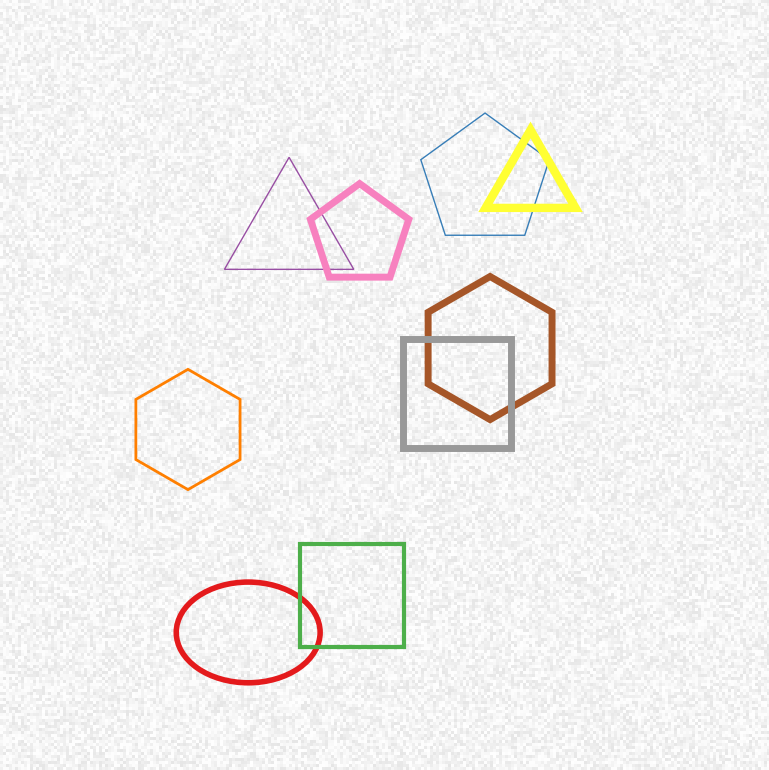[{"shape": "oval", "thickness": 2, "radius": 0.47, "center": [0.322, 0.179]}, {"shape": "pentagon", "thickness": 0.5, "radius": 0.44, "center": [0.63, 0.765]}, {"shape": "square", "thickness": 1.5, "radius": 0.34, "center": [0.457, 0.227]}, {"shape": "triangle", "thickness": 0.5, "radius": 0.48, "center": [0.375, 0.699]}, {"shape": "hexagon", "thickness": 1, "radius": 0.39, "center": [0.244, 0.442]}, {"shape": "triangle", "thickness": 3, "radius": 0.34, "center": [0.689, 0.764]}, {"shape": "hexagon", "thickness": 2.5, "radius": 0.46, "center": [0.636, 0.548]}, {"shape": "pentagon", "thickness": 2.5, "radius": 0.34, "center": [0.467, 0.694]}, {"shape": "square", "thickness": 2.5, "radius": 0.35, "center": [0.593, 0.489]}]